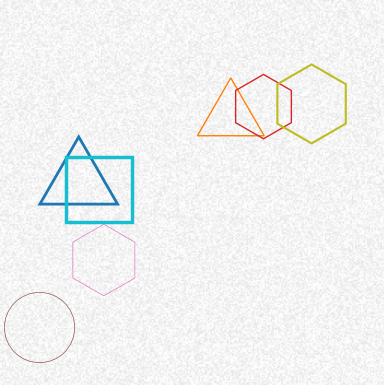[{"shape": "triangle", "thickness": 2, "radius": 0.58, "center": [0.204, 0.528]}, {"shape": "triangle", "thickness": 1, "radius": 0.5, "center": [0.599, 0.698]}, {"shape": "hexagon", "thickness": 1, "radius": 0.42, "center": [0.684, 0.723]}, {"shape": "circle", "thickness": 0.5, "radius": 0.46, "center": [0.103, 0.149]}, {"shape": "hexagon", "thickness": 0.5, "radius": 0.47, "center": [0.27, 0.325]}, {"shape": "hexagon", "thickness": 1.5, "radius": 0.51, "center": [0.809, 0.73]}, {"shape": "square", "thickness": 2.5, "radius": 0.42, "center": [0.257, 0.508]}]